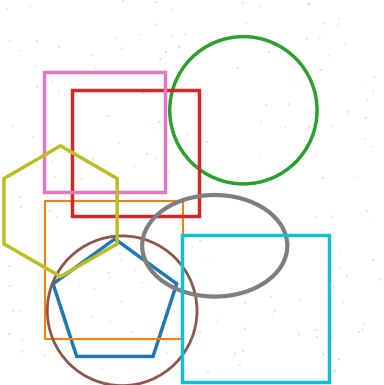[{"shape": "pentagon", "thickness": 2.5, "radius": 0.84, "center": [0.298, 0.211]}, {"shape": "square", "thickness": 1.5, "radius": 0.9, "center": [0.296, 0.298]}, {"shape": "circle", "thickness": 2.5, "radius": 0.96, "center": [0.632, 0.714]}, {"shape": "square", "thickness": 2.5, "radius": 0.82, "center": [0.352, 0.602]}, {"shape": "circle", "thickness": 2, "radius": 0.97, "center": [0.317, 0.193]}, {"shape": "square", "thickness": 2.5, "radius": 0.78, "center": [0.272, 0.657]}, {"shape": "oval", "thickness": 3, "radius": 0.94, "center": [0.558, 0.362]}, {"shape": "hexagon", "thickness": 2.5, "radius": 0.85, "center": [0.157, 0.451]}, {"shape": "square", "thickness": 2.5, "radius": 0.96, "center": [0.664, 0.198]}]